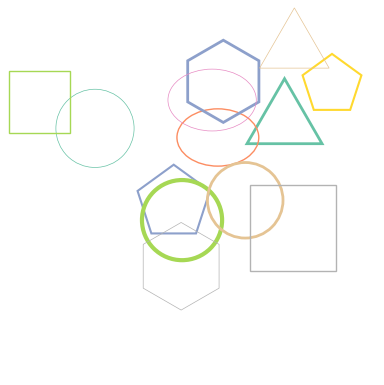[{"shape": "triangle", "thickness": 2, "radius": 0.56, "center": [0.739, 0.683]}, {"shape": "circle", "thickness": 0.5, "radius": 0.51, "center": [0.247, 0.667]}, {"shape": "oval", "thickness": 1, "radius": 0.53, "center": [0.566, 0.643]}, {"shape": "hexagon", "thickness": 2, "radius": 0.53, "center": [0.58, 0.789]}, {"shape": "pentagon", "thickness": 1.5, "radius": 0.49, "center": [0.451, 0.474]}, {"shape": "oval", "thickness": 0.5, "radius": 0.57, "center": [0.551, 0.74]}, {"shape": "square", "thickness": 1, "radius": 0.4, "center": [0.103, 0.735]}, {"shape": "circle", "thickness": 3, "radius": 0.52, "center": [0.473, 0.428]}, {"shape": "pentagon", "thickness": 1.5, "radius": 0.4, "center": [0.862, 0.78]}, {"shape": "triangle", "thickness": 0.5, "radius": 0.52, "center": [0.765, 0.875]}, {"shape": "circle", "thickness": 2, "radius": 0.49, "center": [0.637, 0.48]}, {"shape": "hexagon", "thickness": 0.5, "radius": 0.57, "center": [0.471, 0.308]}, {"shape": "square", "thickness": 1, "radius": 0.55, "center": [0.761, 0.408]}]